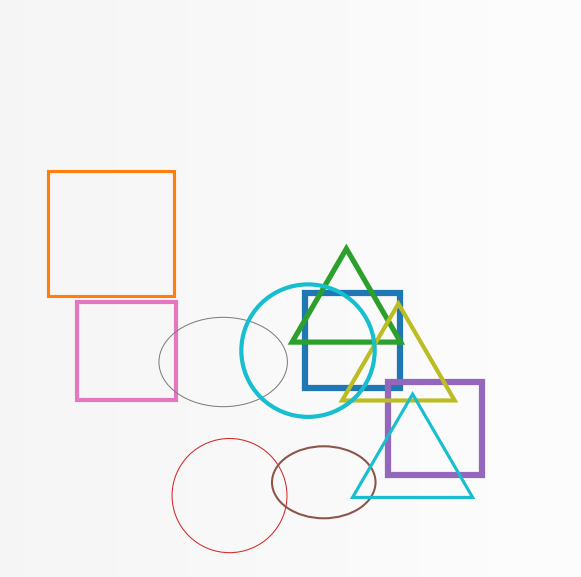[{"shape": "square", "thickness": 3, "radius": 0.41, "center": [0.607, 0.409]}, {"shape": "square", "thickness": 1.5, "radius": 0.54, "center": [0.191, 0.594]}, {"shape": "triangle", "thickness": 2.5, "radius": 0.54, "center": [0.596, 0.461]}, {"shape": "circle", "thickness": 0.5, "radius": 0.49, "center": [0.395, 0.141]}, {"shape": "square", "thickness": 3, "radius": 0.4, "center": [0.749, 0.257]}, {"shape": "oval", "thickness": 1, "radius": 0.45, "center": [0.557, 0.164]}, {"shape": "square", "thickness": 2, "radius": 0.43, "center": [0.218, 0.392]}, {"shape": "oval", "thickness": 0.5, "radius": 0.55, "center": [0.384, 0.372]}, {"shape": "triangle", "thickness": 2, "radius": 0.56, "center": [0.685, 0.362]}, {"shape": "circle", "thickness": 2, "radius": 0.57, "center": [0.53, 0.392]}, {"shape": "triangle", "thickness": 1.5, "radius": 0.6, "center": [0.71, 0.197]}]